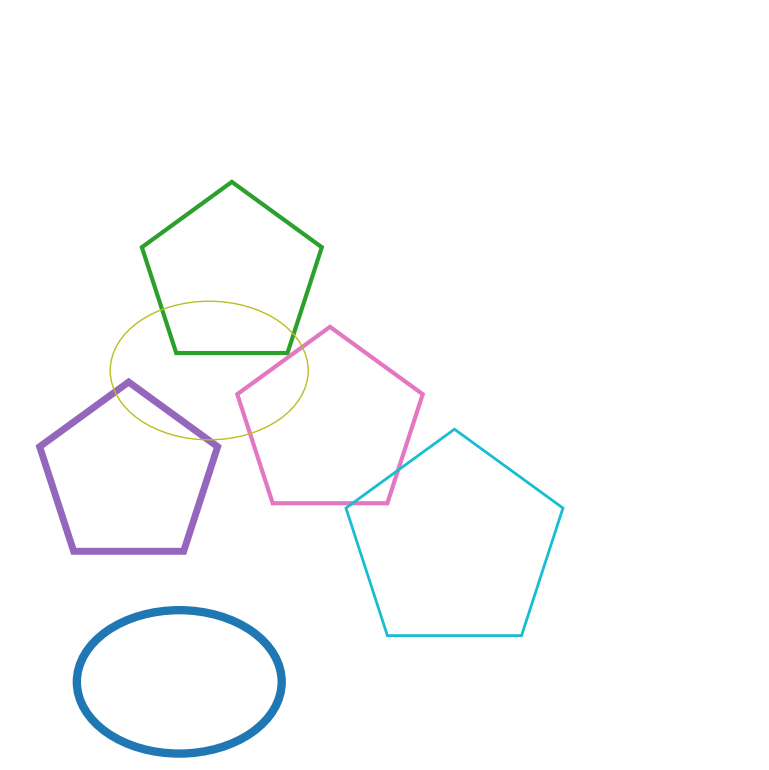[{"shape": "oval", "thickness": 3, "radius": 0.67, "center": [0.233, 0.114]}, {"shape": "pentagon", "thickness": 1.5, "radius": 0.61, "center": [0.301, 0.641]}, {"shape": "pentagon", "thickness": 2.5, "radius": 0.61, "center": [0.167, 0.382]}, {"shape": "pentagon", "thickness": 1.5, "radius": 0.63, "center": [0.429, 0.449]}, {"shape": "oval", "thickness": 0.5, "radius": 0.64, "center": [0.272, 0.519]}, {"shape": "pentagon", "thickness": 1, "radius": 0.74, "center": [0.59, 0.294]}]